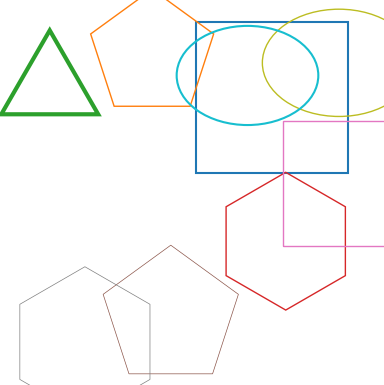[{"shape": "square", "thickness": 1.5, "radius": 0.99, "center": [0.707, 0.746]}, {"shape": "pentagon", "thickness": 1, "radius": 0.84, "center": [0.395, 0.86]}, {"shape": "triangle", "thickness": 3, "radius": 0.73, "center": [0.129, 0.776]}, {"shape": "hexagon", "thickness": 1, "radius": 0.89, "center": [0.742, 0.374]}, {"shape": "pentagon", "thickness": 0.5, "radius": 0.92, "center": [0.444, 0.178]}, {"shape": "square", "thickness": 1, "radius": 0.81, "center": [0.898, 0.524]}, {"shape": "hexagon", "thickness": 0.5, "radius": 0.98, "center": [0.221, 0.112]}, {"shape": "oval", "thickness": 1, "radius": 1.0, "center": [0.88, 0.837]}, {"shape": "oval", "thickness": 1.5, "radius": 0.92, "center": [0.643, 0.804]}]